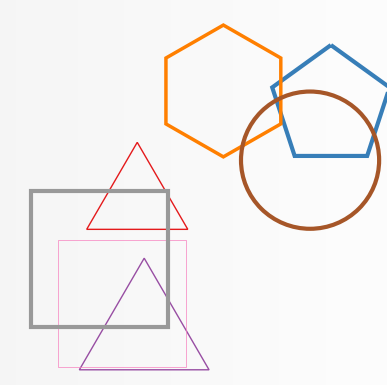[{"shape": "triangle", "thickness": 1, "radius": 0.75, "center": [0.354, 0.48]}, {"shape": "pentagon", "thickness": 3, "radius": 0.8, "center": [0.854, 0.724]}, {"shape": "triangle", "thickness": 1, "radius": 0.97, "center": [0.372, 0.136]}, {"shape": "hexagon", "thickness": 2.5, "radius": 0.86, "center": [0.576, 0.764]}, {"shape": "circle", "thickness": 3, "radius": 0.89, "center": [0.8, 0.584]}, {"shape": "square", "thickness": 0.5, "radius": 0.82, "center": [0.315, 0.212]}, {"shape": "square", "thickness": 3, "radius": 0.89, "center": [0.256, 0.328]}]